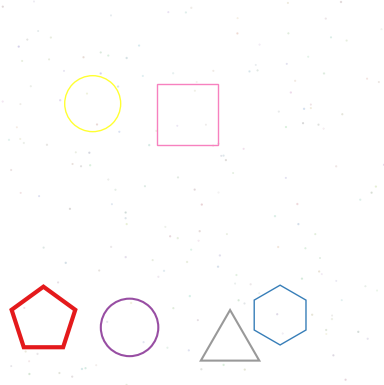[{"shape": "pentagon", "thickness": 3, "radius": 0.43, "center": [0.113, 0.168]}, {"shape": "hexagon", "thickness": 1, "radius": 0.39, "center": [0.728, 0.182]}, {"shape": "circle", "thickness": 1.5, "radius": 0.37, "center": [0.337, 0.15]}, {"shape": "circle", "thickness": 1, "radius": 0.36, "center": [0.241, 0.731]}, {"shape": "square", "thickness": 1, "radius": 0.4, "center": [0.486, 0.703]}, {"shape": "triangle", "thickness": 1.5, "radius": 0.44, "center": [0.598, 0.107]}]